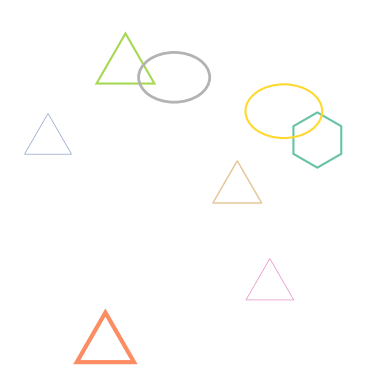[{"shape": "hexagon", "thickness": 1.5, "radius": 0.36, "center": [0.824, 0.636]}, {"shape": "triangle", "thickness": 3, "radius": 0.43, "center": [0.274, 0.102]}, {"shape": "triangle", "thickness": 0.5, "radius": 0.35, "center": [0.125, 0.635]}, {"shape": "triangle", "thickness": 0.5, "radius": 0.36, "center": [0.701, 0.257]}, {"shape": "triangle", "thickness": 1.5, "radius": 0.43, "center": [0.326, 0.826]}, {"shape": "oval", "thickness": 1.5, "radius": 0.5, "center": [0.737, 0.711]}, {"shape": "triangle", "thickness": 1, "radius": 0.37, "center": [0.616, 0.509]}, {"shape": "oval", "thickness": 2, "radius": 0.46, "center": [0.452, 0.799]}]